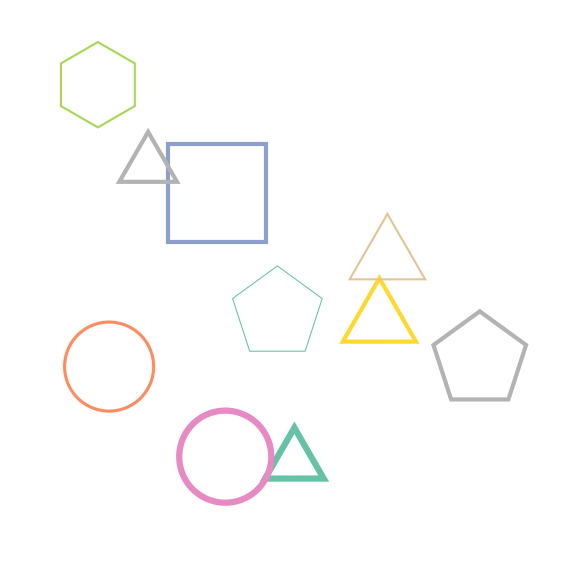[{"shape": "triangle", "thickness": 3, "radius": 0.29, "center": [0.51, 0.2]}, {"shape": "pentagon", "thickness": 0.5, "radius": 0.41, "center": [0.48, 0.457]}, {"shape": "circle", "thickness": 1.5, "radius": 0.39, "center": [0.189, 0.364]}, {"shape": "square", "thickness": 2, "radius": 0.42, "center": [0.375, 0.664]}, {"shape": "circle", "thickness": 3, "radius": 0.4, "center": [0.39, 0.208]}, {"shape": "hexagon", "thickness": 1, "radius": 0.37, "center": [0.169, 0.852]}, {"shape": "triangle", "thickness": 2, "radius": 0.37, "center": [0.657, 0.444]}, {"shape": "triangle", "thickness": 1, "radius": 0.38, "center": [0.671, 0.553]}, {"shape": "pentagon", "thickness": 2, "radius": 0.42, "center": [0.831, 0.376]}, {"shape": "triangle", "thickness": 2, "radius": 0.29, "center": [0.257, 0.713]}]